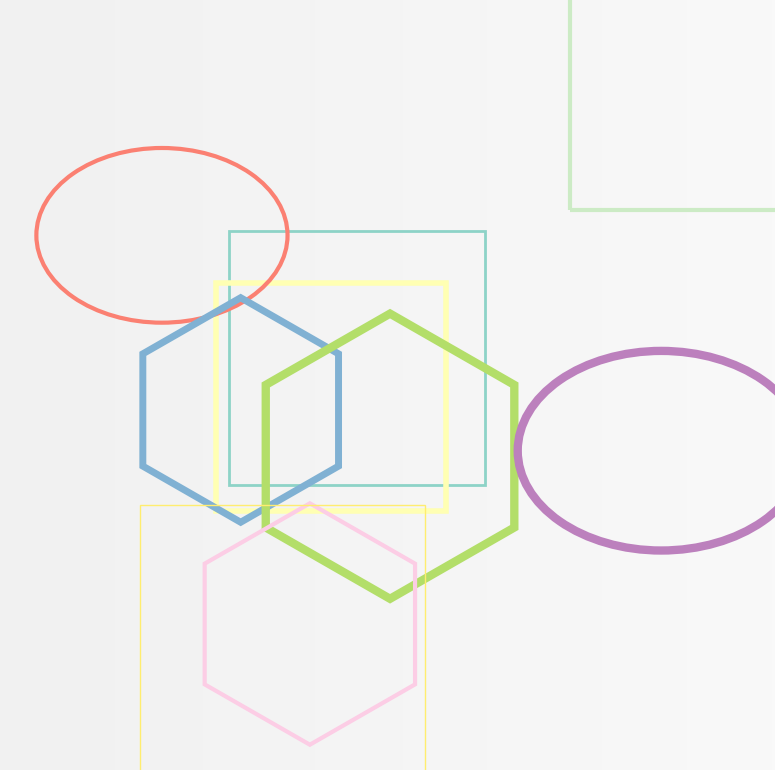[{"shape": "square", "thickness": 1, "radius": 0.83, "center": [0.46, 0.535]}, {"shape": "square", "thickness": 2, "radius": 0.74, "center": [0.428, 0.484]}, {"shape": "oval", "thickness": 1.5, "radius": 0.81, "center": [0.209, 0.694]}, {"shape": "hexagon", "thickness": 2.5, "radius": 0.73, "center": [0.311, 0.468]}, {"shape": "hexagon", "thickness": 3, "radius": 0.93, "center": [0.503, 0.408]}, {"shape": "hexagon", "thickness": 1.5, "radius": 0.78, "center": [0.4, 0.19]}, {"shape": "oval", "thickness": 3, "radius": 0.93, "center": [0.853, 0.415]}, {"shape": "square", "thickness": 1.5, "radius": 0.78, "center": [0.892, 0.883]}, {"shape": "square", "thickness": 0.5, "radius": 0.92, "center": [0.364, 0.159]}]